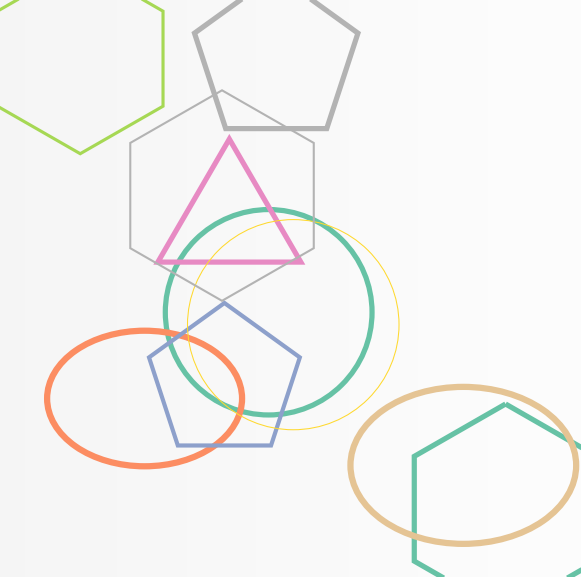[{"shape": "hexagon", "thickness": 2.5, "radius": 0.91, "center": [0.87, 0.118]}, {"shape": "circle", "thickness": 2.5, "radius": 0.89, "center": [0.462, 0.458]}, {"shape": "oval", "thickness": 3, "radius": 0.84, "center": [0.249, 0.309]}, {"shape": "pentagon", "thickness": 2, "radius": 0.68, "center": [0.386, 0.338]}, {"shape": "triangle", "thickness": 2.5, "radius": 0.71, "center": [0.395, 0.616]}, {"shape": "hexagon", "thickness": 1.5, "radius": 0.82, "center": [0.138, 0.897]}, {"shape": "circle", "thickness": 0.5, "radius": 0.91, "center": [0.505, 0.437]}, {"shape": "oval", "thickness": 3, "radius": 0.97, "center": [0.797, 0.193]}, {"shape": "hexagon", "thickness": 1, "radius": 0.91, "center": [0.382, 0.66]}, {"shape": "pentagon", "thickness": 2.5, "radius": 0.74, "center": [0.475, 0.896]}]